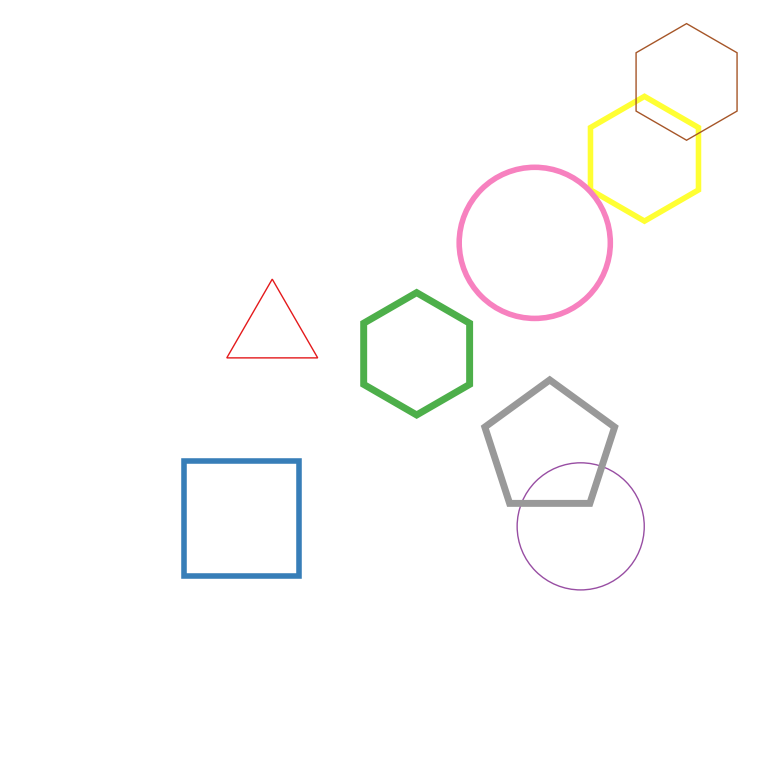[{"shape": "triangle", "thickness": 0.5, "radius": 0.34, "center": [0.354, 0.569]}, {"shape": "square", "thickness": 2, "radius": 0.37, "center": [0.313, 0.326]}, {"shape": "hexagon", "thickness": 2.5, "radius": 0.4, "center": [0.541, 0.541]}, {"shape": "circle", "thickness": 0.5, "radius": 0.41, "center": [0.754, 0.316]}, {"shape": "hexagon", "thickness": 2, "radius": 0.4, "center": [0.837, 0.794]}, {"shape": "hexagon", "thickness": 0.5, "radius": 0.38, "center": [0.892, 0.894]}, {"shape": "circle", "thickness": 2, "radius": 0.49, "center": [0.694, 0.685]}, {"shape": "pentagon", "thickness": 2.5, "radius": 0.44, "center": [0.714, 0.418]}]